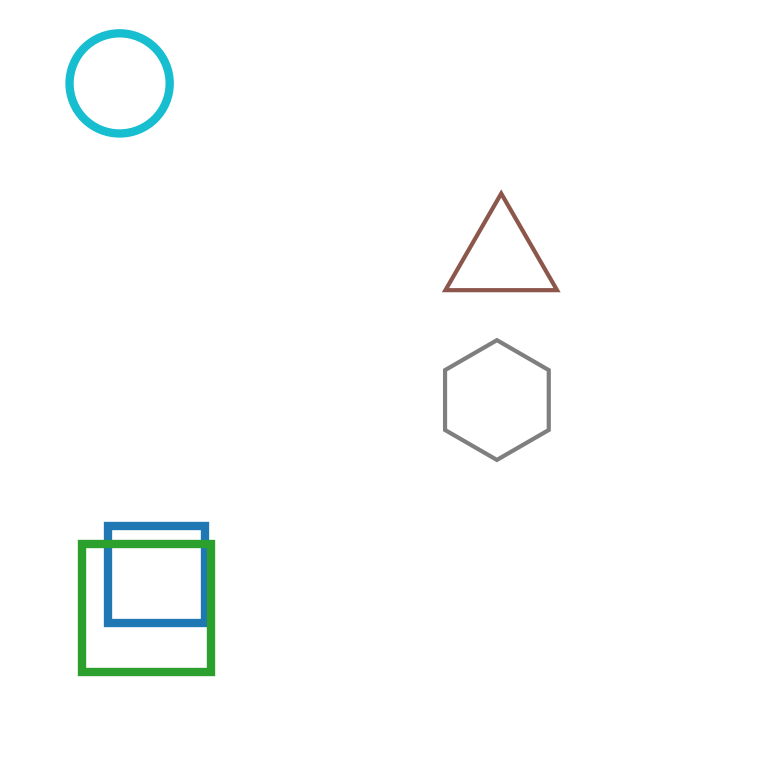[{"shape": "square", "thickness": 3, "radius": 0.31, "center": [0.203, 0.254]}, {"shape": "square", "thickness": 3, "radius": 0.42, "center": [0.19, 0.21]}, {"shape": "triangle", "thickness": 1.5, "radius": 0.42, "center": [0.651, 0.665]}, {"shape": "hexagon", "thickness": 1.5, "radius": 0.39, "center": [0.645, 0.48]}, {"shape": "circle", "thickness": 3, "radius": 0.33, "center": [0.155, 0.892]}]